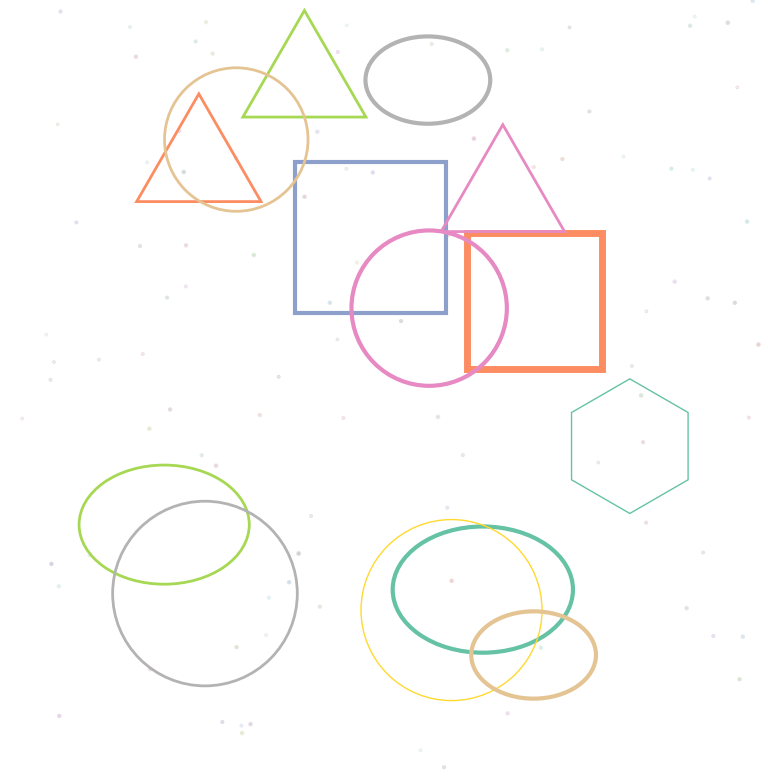[{"shape": "oval", "thickness": 1.5, "radius": 0.59, "center": [0.627, 0.234]}, {"shape": "hexagon", "thickness": 0.5, "radius": 0.44, "center": [0.818, 0.421]}, {"shape": "triangle", "thickness": 1, "radius": 0.47, "center": [0.258, 0.785]}, {"shape": "square", "thickness": 2.5, "radius": 0.44, "center": [0.694, 0.609]}, {"shape": "square", "thickness": 1.5, "radius": 0.49, "center": [0.481, 0.692]}, {"shape": "circle", "thickness": 1.5, "radius": 0.5, "center": [0.557, 0.6]}, {"shape": "triangle", "thickness": 1, "radius": 0.46, "center": [0.653, 0.746]}, {"shape": "triangle", "thickness": 1, "radius": 0.46, "center": [0.395, 0.894]}, {"shape": "oval", "thickness": 1, "radius": 0.55, "center": [0.213, 0.319]}, {"shape": "circle", "thickness": 0.5, "radius": 0.59, "center": [0.586, 0.208]}, {"shape": "oval", "thickness": 1.5, "radius": 0.4, "center": [0.693, 0.149]}, {"shape": "circle", "thickness": 1, "radius": 0.47, "center": [0.307, 0.819]}, {"shape": "oval", "thickness": 1.5, "radius": 0.41, "center": [0.556, 0.896]}, {"shape": "circle", "thickness": 1, "radius": 0.6, "center": [0.266, 0.229]}]